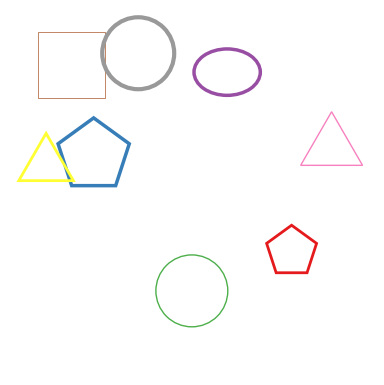[{"shape": "pentagon", "thickness": 2, "radius": 0.34, "center": [0.757, 0.347]}, {"shape": "pentagon", "thickness": 2.5, "radius": 0.49, "center": [0.243, 0.596]}, {"shape": "circle", "thickness": 1, "radius": 0.47, "center": [0.498, 0.245]}, {"shape": "oval", "thickness": 2.5, "radius": 0.43, "center": [0.59, 0.813]}, {"shape": "triangle", "thickness": 2, "radius": 0.41, "center": [0.12, 0.572]}, {"shape": "square", "thickness": 0.5, "radius": 0.43, "center": [0.185, 0.831]}, {"shape": "triangle", "thickness": 1, "radius": 0.46, "center": [0.861, 0.617]}, {"shape": "circle", "thickness": 3, "radius": 0.47, "center": [0.359, 0.862]}]